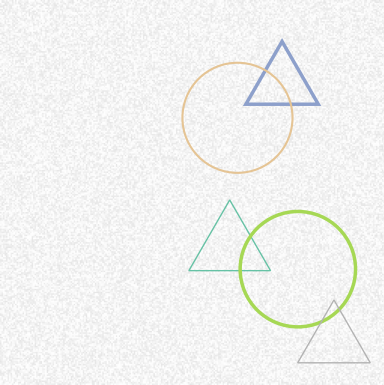[{"shape": "triangle", "thickness": 1, "radius": 0.61, "center": [0.597, 0.358]}, {"shape": "triangle", "thickness": 2.5, "radius": 0.54, "center": [0.733, 0.784]}, {"shape": "circle", "thickness": 2.5, "radius": 0.75, "center": [0.774, 0.301]}, {"shape": "circle", "thickness": 1.5, "radius": 0.71, "center": [0.617, 0.694]}, {"shape": "triangle", "thickness": 1, "radius": 0.54, "center": [0.867, 0.112]}]